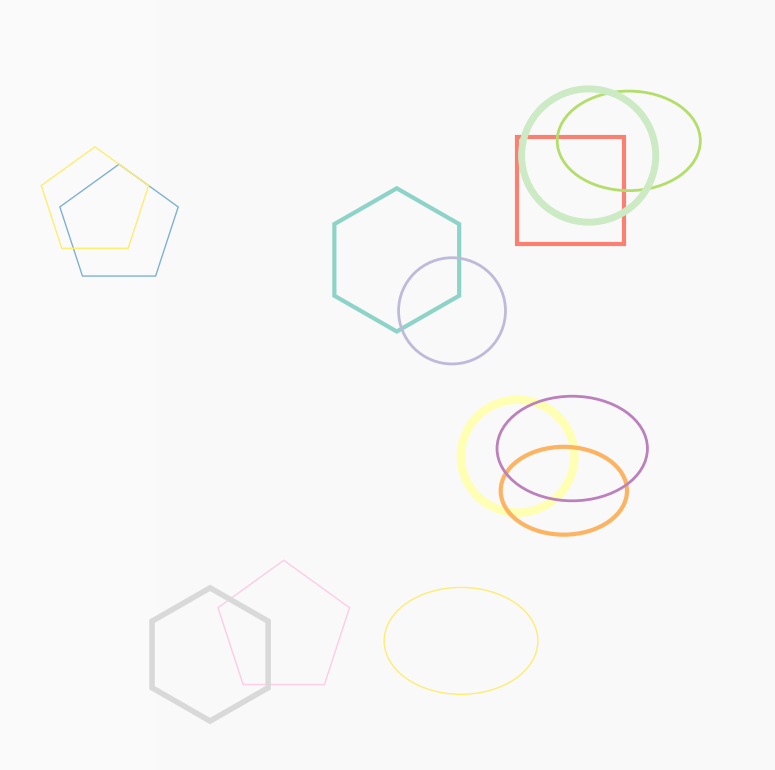[{"shape": "hexagon", "thickness": 1.5, "radius": 0.46, "center": [0.512, 0.662]}, {"shape": "circle", "thickness": 3, "radius": 0.37, "center": [0.668, 0.408]}, {"shape": "circle", "thickness": 1, "radius": 0.34, "center": [0.583, 0.596]}, {"shape": "square", "thickness": 1.5, "radius": 0.35, "center": [0.736, 0.753]}, {"shape": "pentagon", "thickness": 0.5, "radius": 0.4, "center": [0.154, 0.706]}, {"shape": "oval", "thickness": 1.5, "radius": 0.41, "center": [0.728, 0.363]}, {"shape": "oval", "thickness": 1, "radius": 0.46, "center": [0.811, 0.817]}, {"shape": "pentagon", "thickness": 0.5, "radius": 0.45, "center": [0.366, 0.183]}, {"shape": "hexagon", "thickness": 2, "radius": 0.43, "center": [0.271, 0.15]}, {"shape": "oval", "thickness": 1, "radius": 0.49, "center": [0.738, 0.418]}, {"shape": "circle", "thickness": 2.5, "radius": 0.43, "center": [0.76, 0.798]}, {"shape": "oval", "thickness": 0.5, "radius": 0.5, "center": [0.595, 0.168]}, {"shape": "pentagon", "thickness": 0.5, "radius": 0.36, "center": [0.123, 0.736]}]